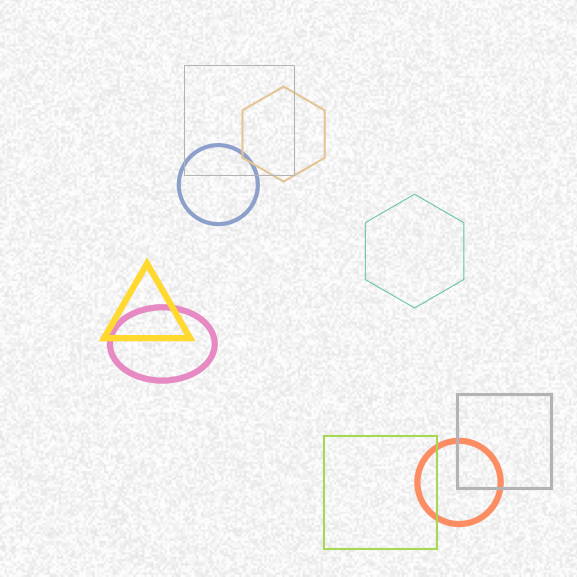[{"shape": "hexagon", "thickness": 0.5, "radius": 0.49, "center": [0.718, 0.564]}, {"shape": "circle", "thickness": 3, "radius": 0.36, "center": [0.795, 0.164]}, {"shape": "circle", "thickness": 2, "radius": 0.34, "center": [0.378, 0.679]}, {"shape": "oval", "thickness": 3, "radius": 0.45, "center": [0.281, 0.404]}, {"shape": "square", "thickness": 1, "radius": 0.49, "center": [0.658, 0.146]}, {"shape": "triangle", "thickness": 3, "radius": 0.43, "center": [0.255, 0.457]}, {"shape": "hexagon", "thickness": 1, "radius": 0.41, "center": [0.491, 0.767]}, {"shape": "square", "thickness": 0.5, "radius": 0.48, "center": [0.414, 0.792]}, {"shape": "square", "thickness": 1.5, "radius": 0.41, "center": [0.873, 0.236]}]